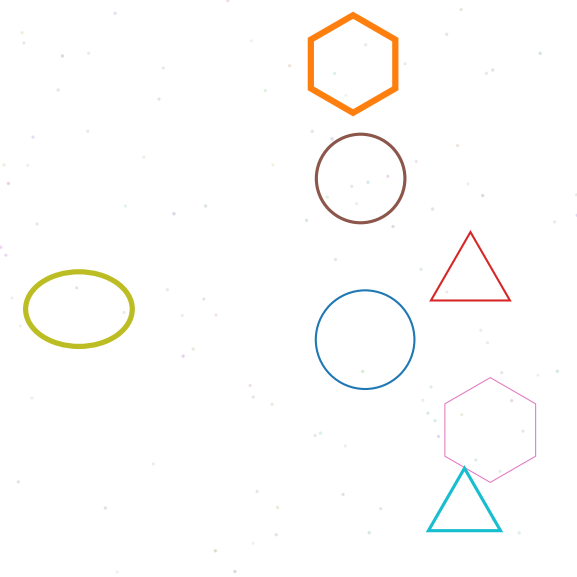[{"shape": "circle", "thickness": 1, "radius": 0.43, "center": [0.632, 0.411]}, {"shape": "hexagon", "thickness": 3, "radius": 0.42, "center": [0.611, 0.888]}, {"shape": "triangle", "thickness": 1, "radius": 0.4, "center": [0.815, 0.518]}, {"shape": "circle", "thickness": 1.5, "radius": 0.38, "center": [0.624, 0.69]}, {"shape": "hexagon", "thickness": 0.5, "radius": 0.45, "center": [0.849, 0.255]}, {"shape": "oval", "thickness": 2.5, "radius": 0.46, "center": [0.137, 0.464]}, {"shape": "triangle", "thickness": 1.5, "radius": 0.36, "center": [0.804, 0.116]}]